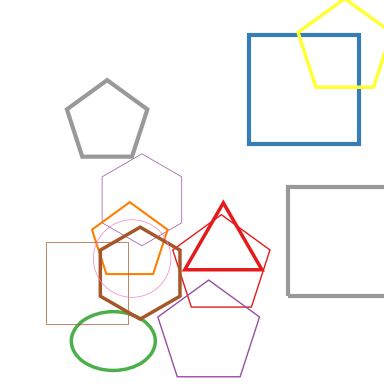[{"shape": "triangle", "thickness": 2.5, "radius": 0.58, "center": [0.58, 0.357]}, {"shape": "pentagon", "thickness": 1, "radius": 0.66, "center": [0.575, 0.31]}, {"shape": "square", "thickness": 3, "radius": 0.71, "center": [0.79, 0.767]}, {"shape": "oval", "thickness": 2.5, "radius": 0.55, "center": [0.294, 0.114]}, {"shape": "pentagon", "thickness": 1, "radius": 0.69, "center": [0.542, 0.134]}, {"shape": "hexagon", "thickness": 0.5, "radius": 0.6, "center": [0.369, 0.481]}, {"shape": "pentagon", "thickness": 1.5, "radius": 0.52, "center": [0.337, 0.372]}, {"shape": "pentagon", "thickness": 2.5, "radius": 0.64, "center": [0.895, 0.876]}, {"shape": "hexagon", "thickness": 2.5, "radius": 0.6, "center": [0.364, 0.29]}, {"shape": "square", "thickness": 0.5, "radius": 0.53, "center": [0.227, 0.264]}, {"shape": "circle", "thickness": 0.5, "radius": 0.5, "center": [0.343, 0.328]}, {"shape": "pentagon", "thickness": 3, "radius": 0.55, "center": [0.278, 0.682]}, {"shape": "square", "thickness": 3, "radius": 0.71, "center": [0.889, 0.372]}]